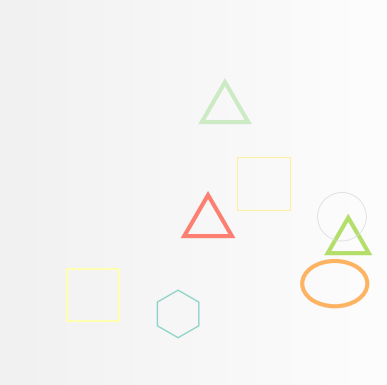[{"shape": "hexagon", "thickness": 1, "radius": 0.31, "center": [0.46, 0.185]}, {"shape": "square", "thickness": 1.5, "radius": 0.34, "center": [0.241, 0.234]}, {"shape": "triangle", "thickness": 3, "radius": 0.36, "center": [0.537, 0.422]}, {"shape": "oval", "thickness": 3, "radius": 0.42, "center": [0.864, 0.263]}, {"shape": "triangle", "thickness": 3, "radius": 0.31, "center": [0.899, 0.373]}, {"shape": "circle", "thickness": 0.5, "radius": 0.31, "center": [0.882, 0.437]}, {"shape": "triangle", "thickness": 3, "radius": 0.35, "center": [0.581, 0.718]}, {"shape": "square", "thickness": 0.5, "radius": 0.34, "center": [0.681, 0.523]}]